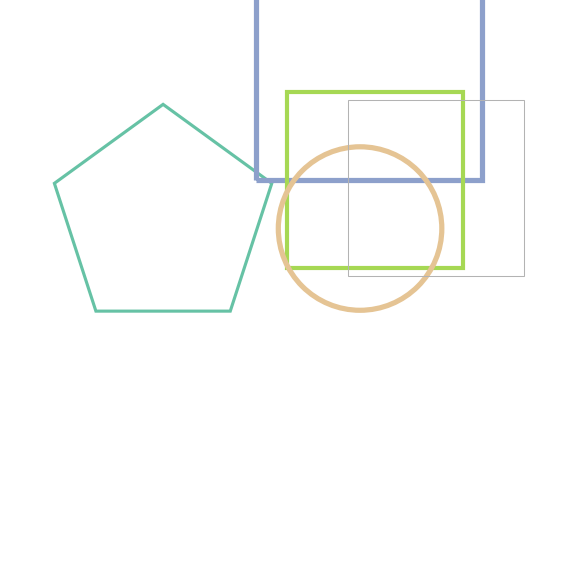[{"shape": "pentagon", "thickness": 1.5, "radius": 0.99, "center": [0.282, 0.62]}, {"shape": "square", "thickness": 2.5, "radius": 0.98, "center": [0.639, 0.883]}, {"shape": "square", "thickness": 2, "radius": 0.76, "center": [0.649, 0.687]}, {"shape": "circle", "thickness": 2.5, "radius": 0.71, "center": [0.623, 0.603]}, {"shape": "square", "thickness": 0.5, "radius": 0.76, "center": [0.755, 0.674]}]